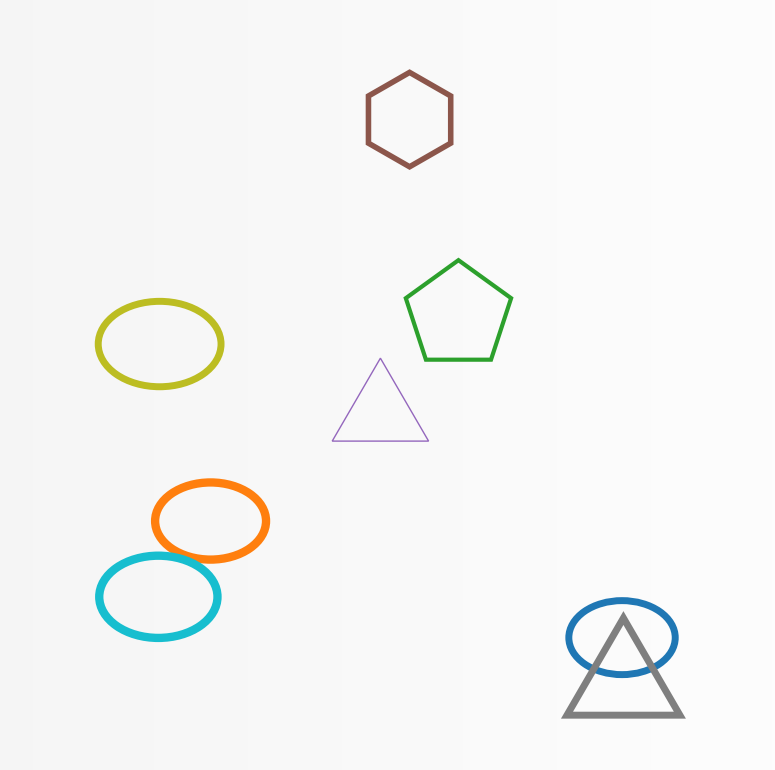[{"shape": "oval", "thickness": 2.5, "radius": 0.34, "center": [0.803, 0.172]}, {"shape": "oval", "thickness": 3, "radius": 0.36, "center": [0.272, 0.323]}, {"shape": "pentagon", "thickness": 1.5, "radius": 0.36, "center": [0.592, 0.591]}, {"shape": "triangle", "thickness": 0.5, "radius": 0.36, "center": [0.491, 0.463]}, {"shape": "hexagon", "thickness": 2, "radius": 0.31, "center": [0.529, 0.845]}, {"shape": "triangle", "thickness": 2.5, "radius": 0.42, "center": [0.804, 0.113]}, {"shape": "oval", "thickness": 2.5, "radius": 0.4, "center": [0.206, 0.553]}, {"shape": "oval", "thickness": 3, "radius": 0.38, "center": [0.204, 0.225]}]